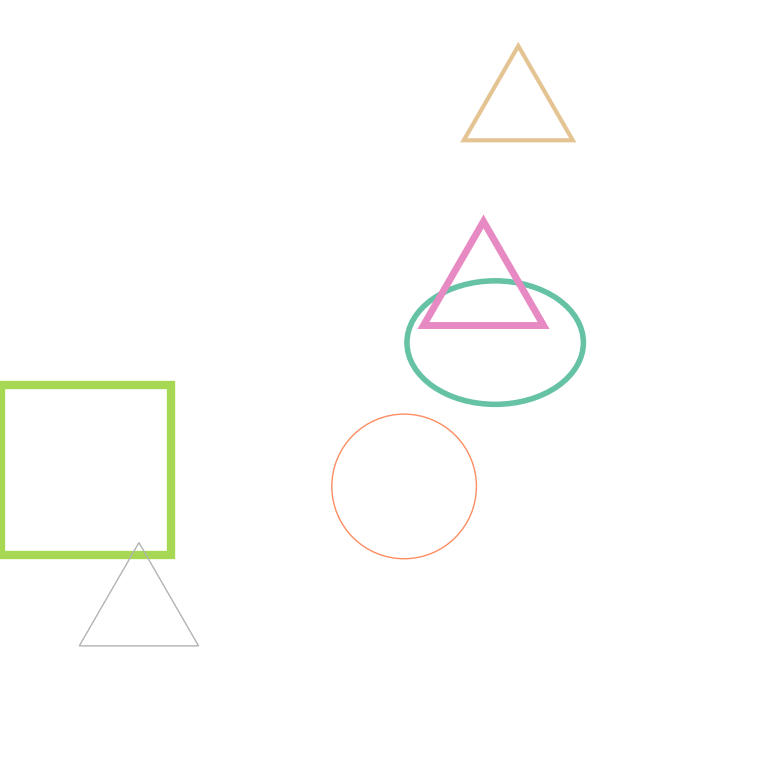[{"shape": "oval", "thickness": 2, "radius": 0.57, "center": [0.643, 0.555]}, {"shape": "circle", "thickness": 0.5, "radius": 0.47, "center": [0.525, 0.368]}, {"shape": "triangle", "thickness": 2.5, "radius": 0.45, "center": [0.628, 0.622]}, {"shape": "square", "thickness": 3, "radius": 0.55, "center": [0.111, 0.39]}, {"shape": "triangle", "thickness": 1.5, "radius": 0.41, "center": [0.673, 0.859]}, {"shape": "triangle", "thickness": 0.5, "radius": 0.45, "center": [0.18, 0.206]}]